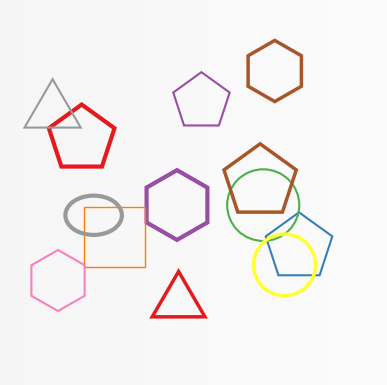[{"shape": "triangle", "thickness": 2.5, "radius": 0.39, "center": [0.461, 0.216]}, {"shape": "pentagon", "thickness": 3, "radius": 0.45, "center": [0.211, 0.639]}, {"shape": "pentagon", "thickness": 1.5, "radius": 0.45, "center": [0.772, 0.358]}, {"shape": "circle", "thickness": 1.5, "radius": 0.47, "center": [0.679, 0.467]}, {"shape": "pentagon", "thickness": 1.5, "radius": 0.38, "center": [0.52, 0.736]}, {"shape": "hexagon", "thickness": 3, "radius": 0.45, "center": [0.457, 0.467]}, {"shape": "square", "thickness": 1, "radius": 0.39, "center": [0.296, 0.385]}, {"shape": "circle", "thickness": 2.5, "radius": 0.4, "center": [0.734, 0.312]}, {"shape": "hexagon", "thickness": 2.5, "radius": 0.4, "center": [0.709, 0.816]}, {"shape": "pentagon", "thickness": 2.5, "radius": 0.49, "center": [0.671, 0.528]}, {"shape": "hexagon", "thickness": 1.5, "radius": 0.4, "center": [0.15, 0.271]}, {"shape": "triangle", "thickness": 1.5, "radius": 0.42, "center": [0.136, 0.711]}, {"shape": "oval", "thickness": 3, "radius": 0.36, "center": [0.242, 0.441]}]